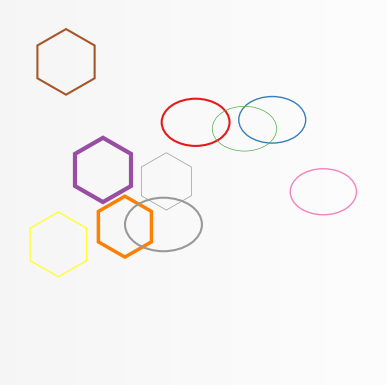[{"shape": "oval", "thickness": 1.5, "radius": 0.44, "center": [0.505, 0.682]}, {"shape": "oval", "thickness": 1, "radius": 0.43, "center": [0.703, 0.689]}, {"shape": "oval", "thickness": 0.5, "radius": 0.42, "center": [0.631, 0.666]}, {"shape": "hexagon", "thickness": 3, "radius": 0.42, "center": [0.266, 0.559]}, {"shape": "hexagon", "thickness": 2.5, "radius": 0.4, "center": [0.322, 0.411]}, {"shape": "hexagon", "thickness": 1, "radius": 0.42, "center": [0.151, 0.365]}, {"shape": "hexagon", "thickness": 1.5, "radius": 0.43, "center": [0.17, 0.839]}, {"shape": "oval", "thickness": 1, "radius": 0.43, "center": [0.835, 0.502]}, {"shape": "oval", "thickness": 1.5, "radius": 0.5, "center": [0.422, 0.417]}, {"shape": "hexagon", "thickness": 0.5, "radius": 0.37, "center": [0.429, 0.529]}]